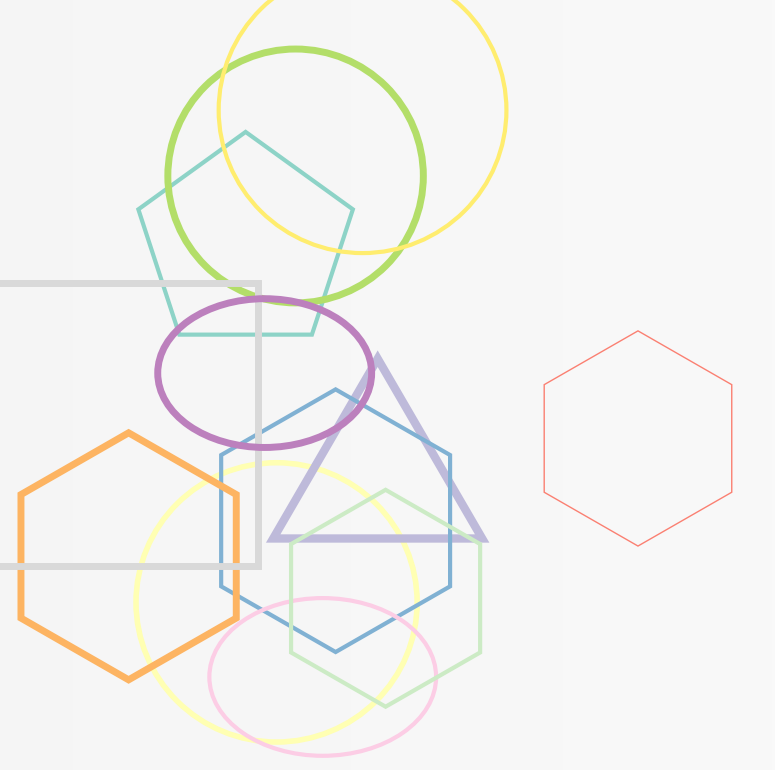[{"shape": "pentagon", "thickness": 1.5, "radius": 0.73, "center": [0.317, 0.683]}, {"shape": "circle", "thickness": 2, "radius": 0.91, "center": [0.357, 0.218]}, {"shape": "triangle", "thickness": 3, "radius": 0.78, "center": [0.487, 0.378]}, {"shape": "hexagon", "thickness": 0.5, "radius": 0.7, "center": [0.823, 0.431]}, {"shape": "hexagon", "thickness": 1.5, "radius": 0.85, "center": [0.433, 0.324]}, {"shape": "hexagon", "thickness": 2.5, "radius": 0.8, "center": [0.166, 0.278]}, {"shape": "circle", "thickness": 2.5, "radius": 0.82, "center": [0.381, 0.771]}, {"shape": "oval", "thickness": 1.5, "radius": 0.73, "center": [0.416, 0.121]}, {"shape": "square", "thickness": 2.5, "radius": 0.92, "center": [0.148, 0.449]}, {"shape": "oval", "thickness": 2.5, "radius": 0.69, "center": [0.342, 0.515]}, {"shape": "hexagon", "thickness": 1.5, "radius": 0.7, "center": [0.498, 0.223]}, {"shape": "circle", "thickness": 1.5, "radius": 0.93, "center": [0.468, 0.857]}]